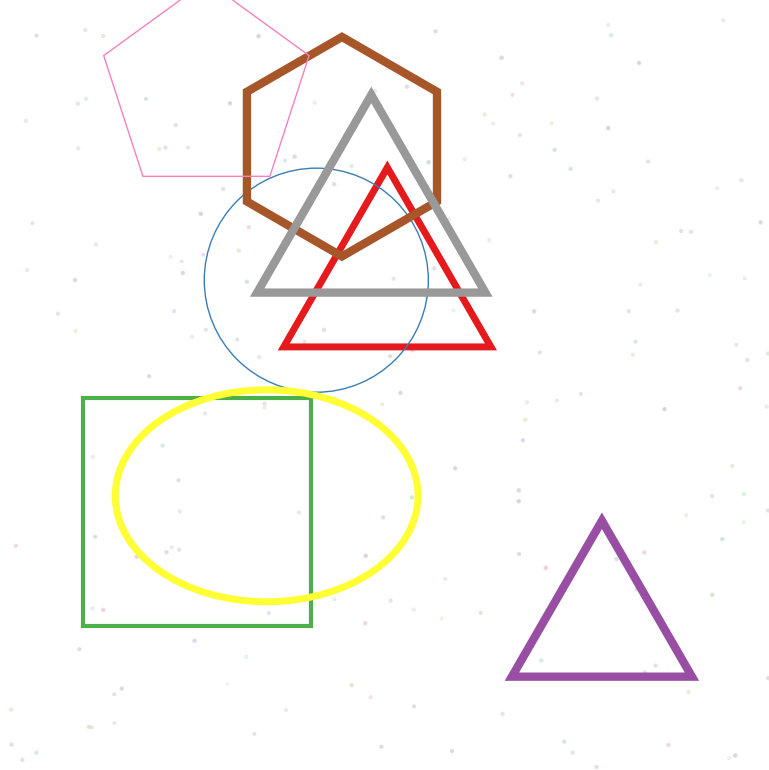[{"shape": "triangle", "thickness": 2.5, "radius": 0.78, "center": [0.503, 0.627]}, {"shape": "circle", "thickness": 0.5, "radius": 0.73, "center": [0.411, 0.636]}, {"shape": "square", "thickness": 1.5, "radius": 0.74, "center": [0.256, 0.335]}, {"shape": "triangle", "thickness": 3, "radius": 0.68, "center": [0.782, 0.189]}, {"shape": "oval", "thickness": 2.5, "radius": 0.98, "center": [0.346, 0.356]}, {"shape": "hexagon", "thickness": 3, "radius": 0.71, "center": [0.444, 0.81]}, {"shape": "pentagon", "thickness": 0.5, "radius": 0.7, "center": [0.268, 0.884]}, {"shape": "triangle", "thickness": 3, "radius": 0.86, "center": [0.482, 0.706]}]